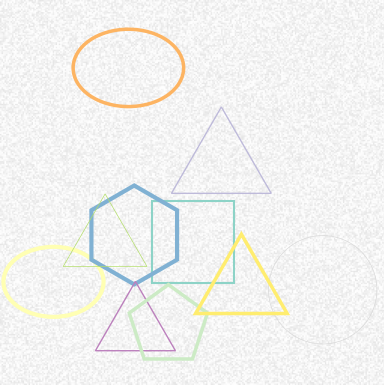[{"shape": "square", "thickness": 1.5, "radius": 0.53, "center": [0.5, 0.371]}, {"shape": "oval", "thickness": 3, "radius": 0.65, "center": [0.139, 0.268]}, {"shape": "triangle", "thickness": 1, "radius": 0.75, "center": [0.575, 0.573]}, {"shape": "hexagon", "thickness": 3, "radius": 0.64, "center": [0.349, 0.39]}, {"shape": "oval", "thickness": 2.5, "radius": 0.72, "center": [0.333, 0.824]}, {"shape": "triangle", "thickness": 0.5, "radius": 0.63, "center": [0.273, 0.371]}, {"shape": "circle", "thickness": 0.5, "radius": 0.7, "center": [0.838, 0.247]}, {"shape": "triangle", "thickness": 1, "radius": 0.6, "center": [0.352, 0.149]}, {"shape": "pentagon", "thickness": 2.5, "radius": 0.53, "center": [0.437, 0.154]}, {"shape": "triangle", "thickness": 2.5, "radius": 0.69, "center": [0.627, 0.254]}]